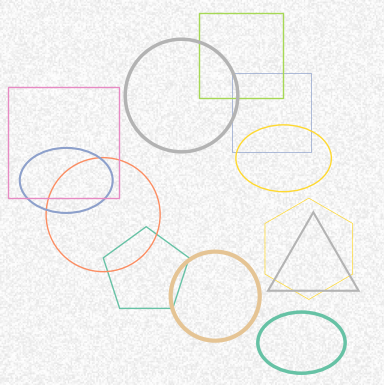[{"shape": "oval", "thickness": 2.5, "radius": 0.57, "center": [0.783, 0.11]}, {"shape": "pentagon", "thickness": 1, "radius": 0.59, "center": [0.38, 0.294]}, {"shape": "circle", "thickness": 1, "radius": 0.74, "center": [0.268, 0.442]}, {"shape": "square", "thickness": 0.5, "radius": 0.52, "center": [0.706, 0.708]}, {"shape": "oval", "thickness": 1.5, "radius": 0.6, "center": [0.172, 0.531]}, {"shape": "square", "thickness": 1, "radius": 0.72, "center": [0.164, 0.63]}, {"shape": "square", "thickness": 1, "radius": 0.55, "center": [0.626, 0.856]}, {"shape": "oval", "thickness": 1, "radius": 0.62, "center": [0.737, 0.589]}, {"shape": "hexagon", "thickness": 0.5, "radius": 0.66, "center": [0.802, 0.354]}, {"shape": "circle", "thickness": 3, "radius": 0.58, "center": [0.559, 0.231]}, {"shape": "triangle", "thickness": 1.5, "radius": 0.68, "center": [0.814, 0.313]}, {"shape": "circle", "thickness": 2.5, "radius": 0.73, "center": [0.471, 0.752]}]